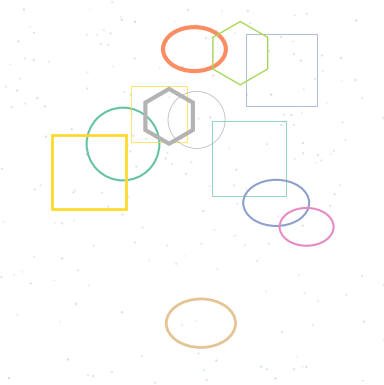[{"shape": "circle", "thickness": 1.5, "radius": 0.47, "center": [0.319, 0.626]}, {"shape": "square", "thickness": 0.5, "radius": 0.49, "center": [0.647, 0.589]}, {"shape": "oval", "thickness": 3, "radius": 0.41, "center": [0.505, 0.872]}, {"shape": "oval", "thickness": 1.5, "radius": 0.43, "center": [0.717, 0.473]}, {"shape": "square", "thickness": 0.5, "radius": 0.47, "center": [0.731, 0.818]}, {"shape": "oval", "thickness": 1.5, "radius": 0.35, "center": [0.796, 0.411]}, {"shape": "hexagon", "thickness": 1, "radius": 0.41, "center": [0.624, 0.862]}, {"shape": "square", "thickness": 2, "radius": 0.48, "center": [0.231, 0.553]}, {"shape": "square", "thickness": 0.5, "radius": 0.36, "center": [0.413, 0.704]}, {"shape": "oval", "thickness": 2, "radius": 0.45, "center": [0.522, 0.161]}, {"shape": "hexagon", "thickness": 3, "radius": 0.36, "center": [0.439, 0.698]}, {"shape": "circle", "thickness": 0.5, "radius": 0.37, "center": [0.511, 0.689]}]